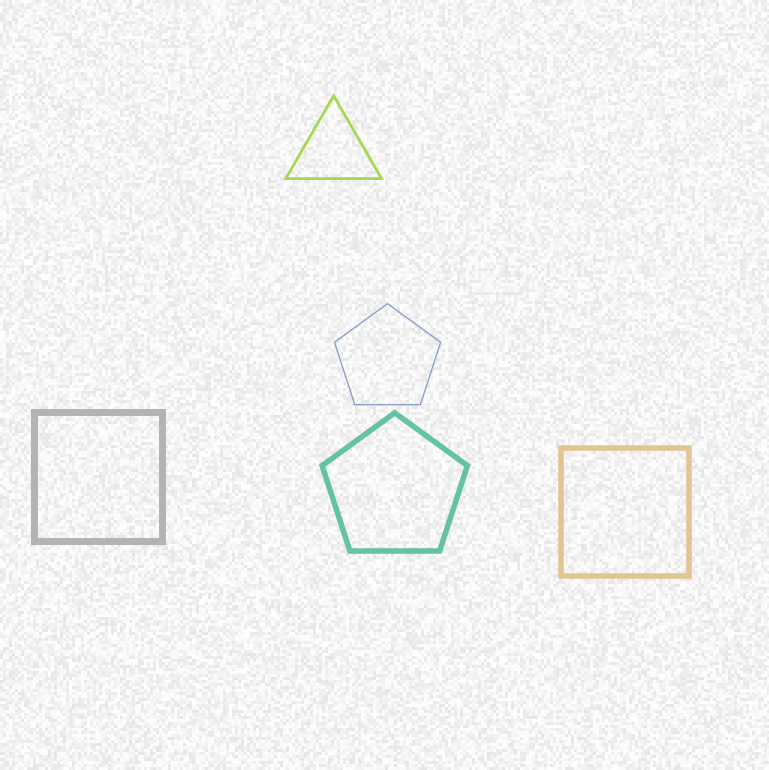[{"shape": "pentagon", "thickness": 2, "radius": 0.5, "center": [0.513, 0.365]}, {"shape": "pentagon", "thickness": 0.5, "radius": 0.36, "center": [0.503, 0.533]}, {"shape": "triangle", "thickness": 1, "radius": 0.36, "center": [0.433, 0.804]}, {"shape": "square", "thickness": 2, "radius": 0.41, "center": [0.812, 0.335]}, {"shape": "square", "thickness": 2.5, "radius": 0.42, "center": [0.127, 0.381]}]